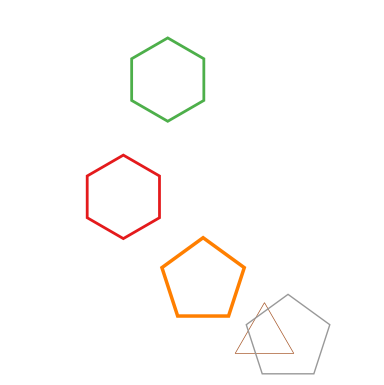[{"shape": "hexagon", "thickness": 2, "radius": 0.54, "center": [0.32, 0.489]}, {"shape": "hexagon", "thickness": 2, "radius": 0.54, "center": [0.436, 0.793]}, {"shape": "pentagon", "thickness": 2.5, "radius": 0.56, "center": [0.528, 0.27]}, {"shape": "triangle", "thickness": 0.5, "radius": 0.44, "center": [0.687, 0.126]}, {"shape": "pentagon", "thickness": 1, "radius": 0.57, "center": [0.748, 0.121]}]